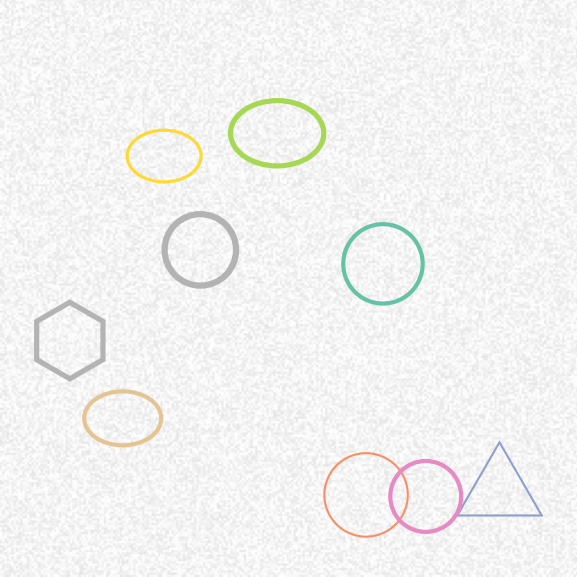[{"shape": "circle", "thickness": 2, "radius": 0.34, "center": [0.663, 0.542]}, {"shape": "circle", "thickness": 1, "radius": 0.36, "center": [0.634, 0.142]}, {"shape": "triangle", "thickness": 1, "radius": 0.42, "center": [0.865, 0.149]}, {"shape": "circle", "thickness": 2, "radius": 0.31, "center": [0.737, 0.14]}, {"shape": "oval", "thickness": 2.5, "radius": 0.4, "center": [0.48, 0.768]}, {"shape": "oval", "thickness": 1.5, "radius": 0.32, "center": [0.284, 0.729]}, {"shape": "oval", "thickness": 2, "radius": 0.33, "center": [0.213, 0.275]}, {"shape": "circle", "thickness": 3, "radius": 0.31, "center": [0.347, 0.566]}, {"shape": "hexagon", "thickness": 2.5, "radius": 0.33, "center": [0.121, 0.409]}]